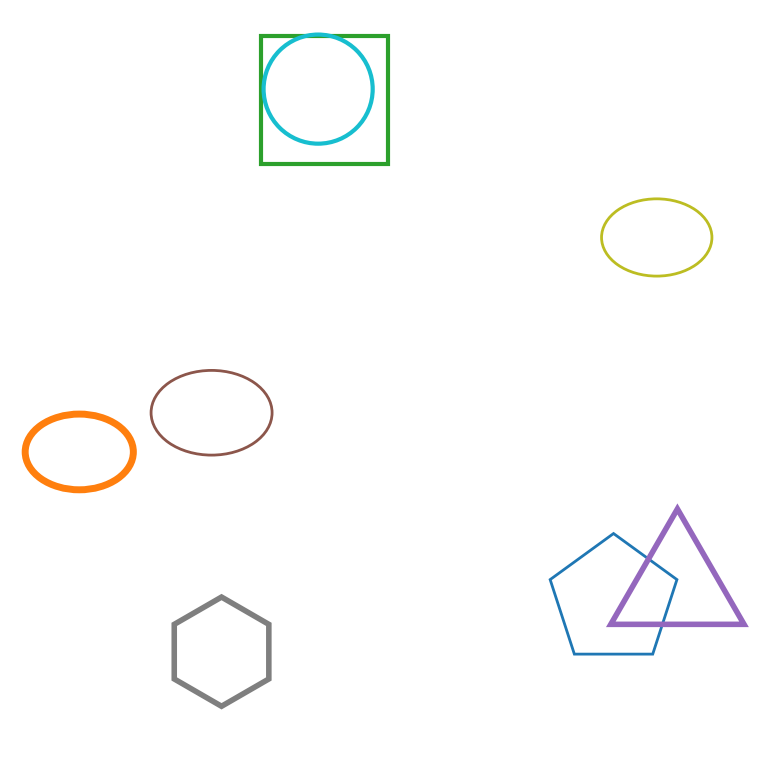[{"shape": "pentagon", "thickness": 1, "radius": 0.43, "center": [0.797, 0.221]}, {"shape": "oval", "thickness": 2.5, "radius": 0.35, "center": [0.103, 0.413]}, {"shape": "square", "thickness": 1.5, "radius": 0.41, "center": [0.422, 0.87]}, {"shape": "triangle", "thickness": 2, "radius": 0.5, "center": [0.88, 0.239]}, {"shape": "oval", "thickness": 1, "radius": 0.39, "center": [0.275, 0.464]}, {"shape": "hexagon", "thickness": 2, "radius": 0.35, "center": [0.288, 0.154]}, {"shape": "oval", "thickness": 1, "radius": 0.36, "center": [0.853, 0.692]}, {"shape": "circle", "thickness": 1.5, "radius": 0.35, "center": [0.413, 0.884]}]